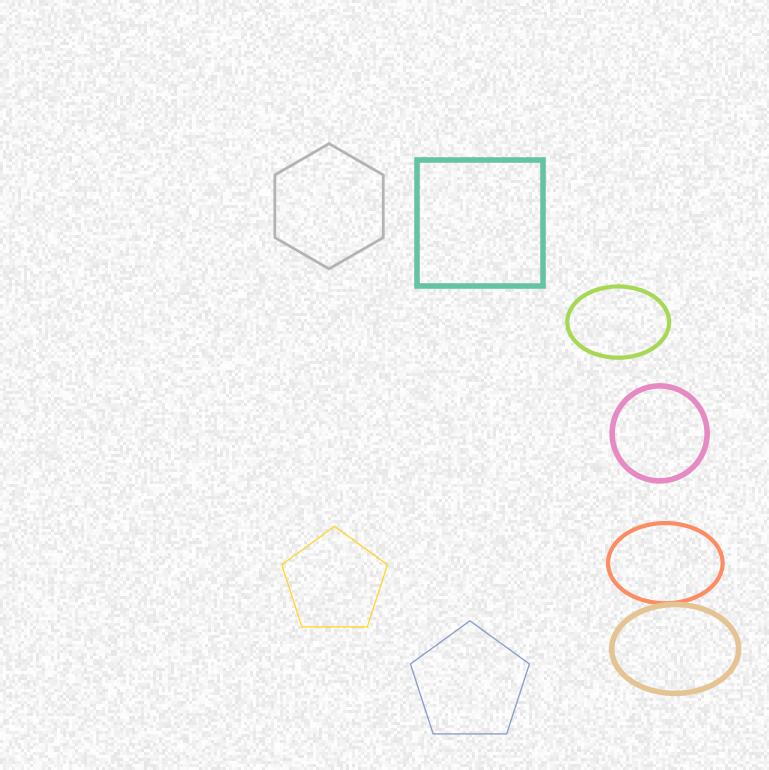[{"shape": "square", "thickness": 2, "radius": 0.41, "center": [0.623, 0.711]}, {"shape": "oval", "thickness": 1.5, "radius": 0.37, "center": [0.864, 0.269]}, {"shape": "pentagon", "thickness": 0.5, "radius": 0.41, "center": [0.61, 0.113]}, {"shape": "circle", "thickness": 2, "radius": 0.31, "center": [0.857, 0.437]}, {"shape": "oval", "thickness": 1.5, "radius": 0.33, "center": [0.803, 0.582]}, {"shape": "pentagon", "thickness": 0.5, "radius": 0.36, "center": [0.435, 0.244]}, {"shape": "oval", "thickness": 2, "radius": 0.41, "center": [0.877, 0.157]}, {"shape": "hexagon", "thickness": 1, "radius": 0.41, "center": [0.427, 0.732]}]